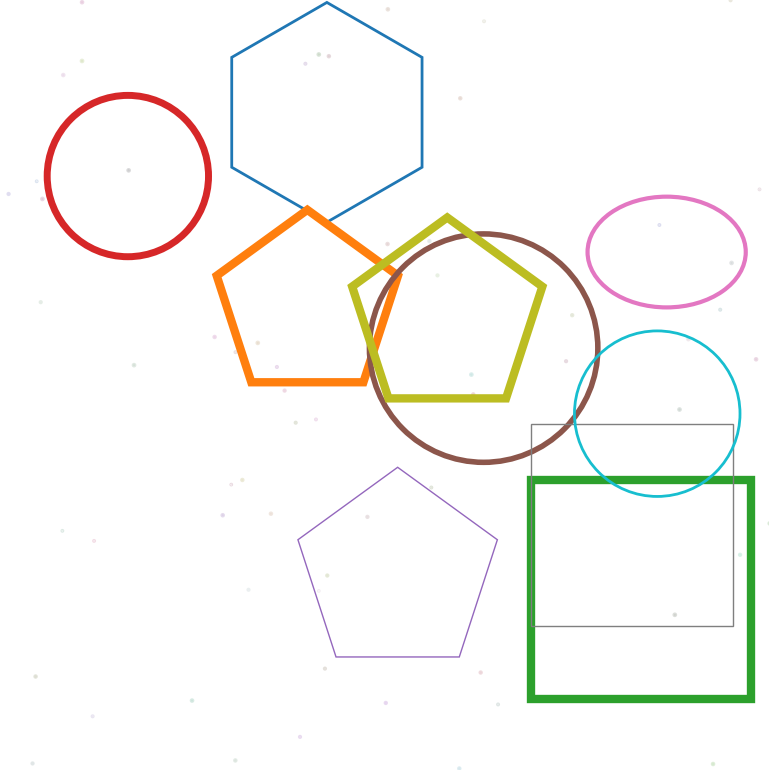[{"shape": "hexagon", "thickness": 1, "radius": 0.71, "center": [0.425, 0.854]}, {"shape": "pentagon", "thickness": 3, "radius": 0.62, "center": [0.399, 0.604]}, {"shape": "square", "thickness": 3, "radius": 0.71, "center": [0.833, 0.235]}, {"shape": "circle", "thickness": 2.5, "radius": 0.52, "center": [0.166, 0.771]}, {"shape": "pentagon", "thickness": 0.5, "radius": 0.68, "center": [0.516, 0.257]}, {"shape": "circle", "thickness": 2, "radius": 0.74, "center": [0.628, 0.548]}, {"shape": "oval", "thickness": 1.5, "radius": 0.51, "center": [0.866, 0.673]}, {"shape": "square", "thickness": 0.5, "radius": 0.66, "center": [0.821, 0.318]}, {"shape": "pentagon", "thickness": 3, "radius": 0.65, "center": [0.581, 0.588]}, {"shape": "circle", "thickness": 1, "radius": 0.54, "center": [0.854, 0.463]}]